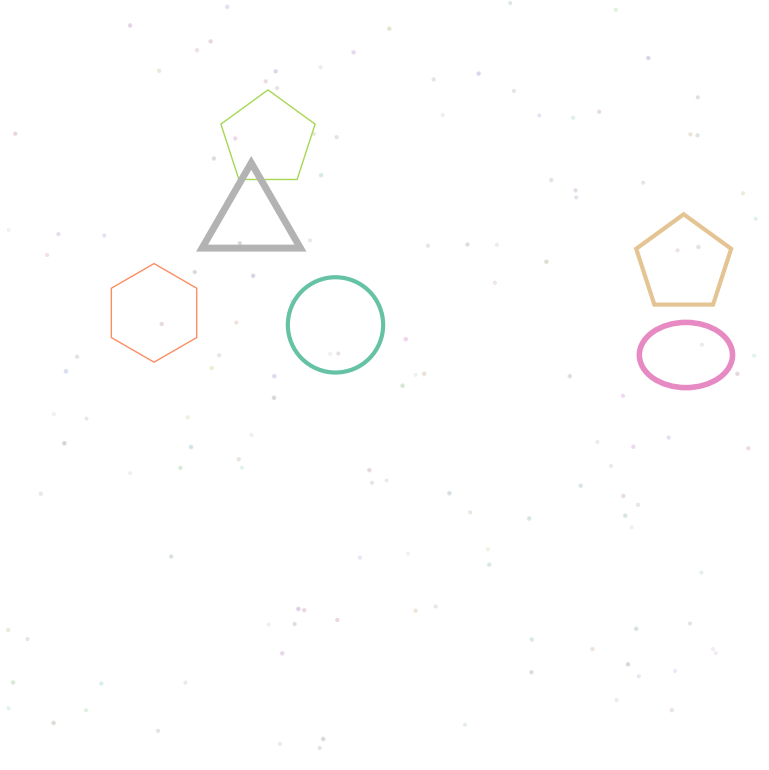[{"shape": "circle", "thickness": 1.5, "radius": 0.31, "center": [0.436, 0.578]}, {"shape": "hexagon", "thickness": 0.5, "radius": 0.32, "center": [0.2, 0.594]}, {"shape": "oval", "thickness": 2, "radius": 0.3, "center": [0.891, 0.539]}, {"shape": "pentagon", "thickness": 0.5, "radius": 0.32, "center": [0.348, 0.819]}, {"shape": "pentagon", "thickness": 1.5, "radius": 0.32, "center": [0.888, 0.657]}, {"shape": "triangle", "thickness": 2.5, "radius": 0.37, "center": [0.326, 0.715]}]